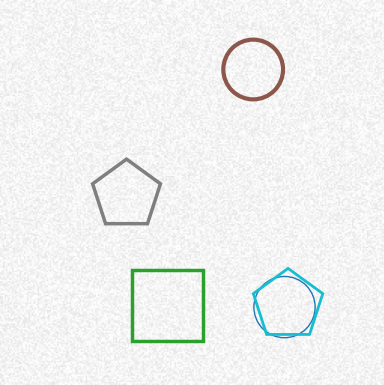[{"shape": "circle", "thickness": 1, "radius": 0.4, "center": [0.739, 0.202]}, {"shape": "square", "thickness": 2.5, "radius": 0.46, "center": [0.435, 0.206]}, {"shape": "circle", "thickness": 3, "radius": 0.39, "center": [0.658, 0.819]}, {"shape": "pentagon", "thickness": 2.5, "radius": 0.46, "center": [0.329, 0.494]}, {"shape": "pentagon", "thickness": 2, "radius": 0.47, "center": [0.748, 0.208]}]